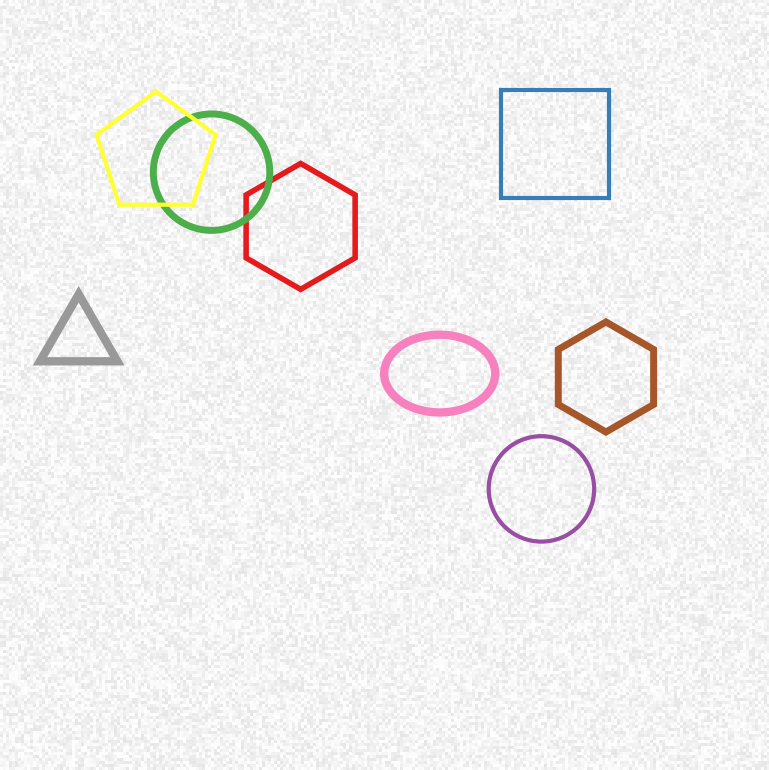[{"shape": "hexagon", "thickness": 2, "radius": 0.41, "center": [0.39, 0.706]}, {"shape": "square", "thickness": 1.5, "radius": 0.35, "center": [0.721, 0.813]}, {"shape": "circle", "thickness": 2.5, "radius": 0.38, "center": [0.275, 0.776]}, {"shape": "circle", "thickness": 1.5, "radius": 0.34, "center": [0.703, 0.365]}, {"shape": "pentagon", "thickness": 1.5, "radius": 0.41, "center": [0.203, 0.8]}, {"shape": "hexagon", "thickness": 2.5, "radius": 0.36, "center": [0.787, 0.51]}, {"shape": "oval", "thickness": 3, "radius": 0.36, "center": [0.571, 0.515]}, {"shape": "triangle", "thickness": 3, "radius": 0.29, "center": [0.102, 0.56]}]